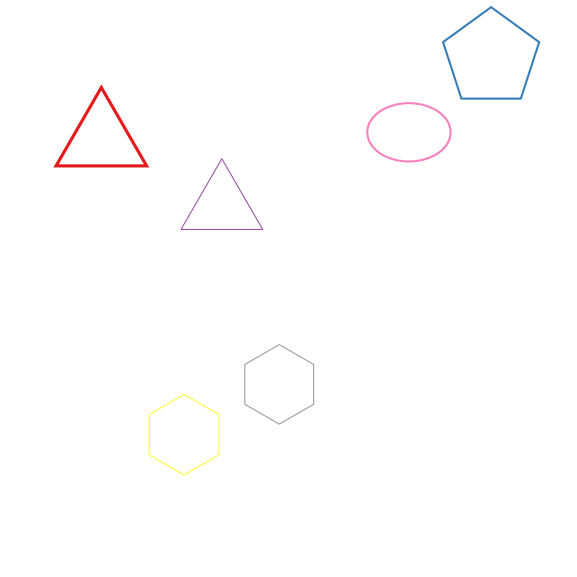[{"shape": "triangle", "thickness": 1.5, "radius": 0.45, "center": [0.175, 0.757]}, {"shape": "pentagon", "thickness": 1, "radius": 0.44, "center": [0.85, 0.899]}, {"shape": "triangle", "thickness": 0.5, "radius": 0.41, "center": [0.384, 0.643]}, {"shape": "hexagon", "thickness": 0.5, "radius": 0.35, "center": [0.319, 0.246]}, {"shape": "oval", "thickness": 1, "radius": 0.36, "center": [0.708, 0.77]}, {"shape": "hexagon", "thickness": 0.5, "radius": 0.34, "center": [0.484, 0.334]}]